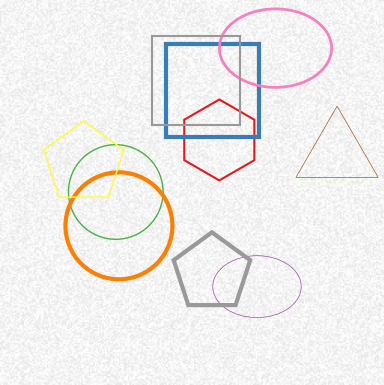[{"shape": "hexagon", "thickness": 1.5, "radius": 0.53, "center": [0.57, 0.637]}, {"shape": "square", "thickness": 3, "radius": 0.6, "center": [0.551, 0.766]}, {"shape": "circle", "thickness": 1, "radius": 0.61, "center": [0.301, 0.501]}, {"shape": "oval", "thickness": 0.5, "radius": 0.57, "center": [0.667, 0.256]}, {"shape": "circle", "thickness": 3, "radius": 0.69, "center": [0.309, 0.413]}, {"shape": "pentagon", "thickness": 1, "radius": 0.55, "center": [0.218, 0.577]}, {"shape": "triangle", "thickness": 0.5, "radius": 0.62, "center": [0.875, 0.601]}, {"shape": "oval", "thickness": 2, "radius": 0.73, "center": [0.716, 0.875]}, {"shape": "pentagon", "thickness": 3, "radius": 0.52, "center": [0.55, 0.292]}, {"shape": "square", "thickness": 1.5, "radius": 0.57, "center": [0.508, 0.791]}]